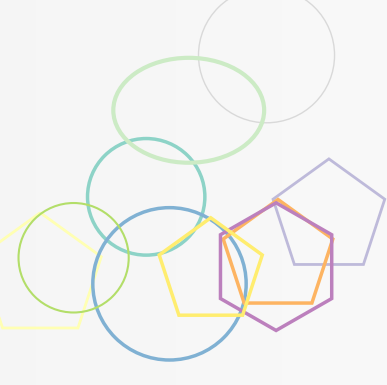[{"shape": "circle", "thickness": 2.5, "radius": 0.76, "center": [0.377, 0.489]}, {"shape": "pentagon", "thickness": 2, "radius": 0.83, "center": [0.104, 0.282]}, {"shape": "pentagon", "thickness": 2, "radius": 0.76, "center": [0.849, 0.436]}, {"shape": "circle", "thickness": 2.5, "radius": 0.99, "center": [0.437, 0.263]}, {"shape": "pentagon", "thickness": 2.5, "radius": 0.74, "center": [0.717, 0.333]}, {"shape": "circle", "thickness": 1.5, "radius": 0.71, "center": [0.19, 0.331]}, {"shape": "circle", "thickness": 1, "radius": 0.88, "center": [0.688, 0.857]}, {"shape": "hexagon", "thickness": 2.5, "radius": 0.83, "center": [0.712, 0.307]}, {"shape": "oval", "thickness": 3, "radius": 0.97, "center": [0.487, 0.714]}, {"shape": "pentagon", "thickness": 2.5, "radius": 0.7, "center": [0.544, 0.294]}]